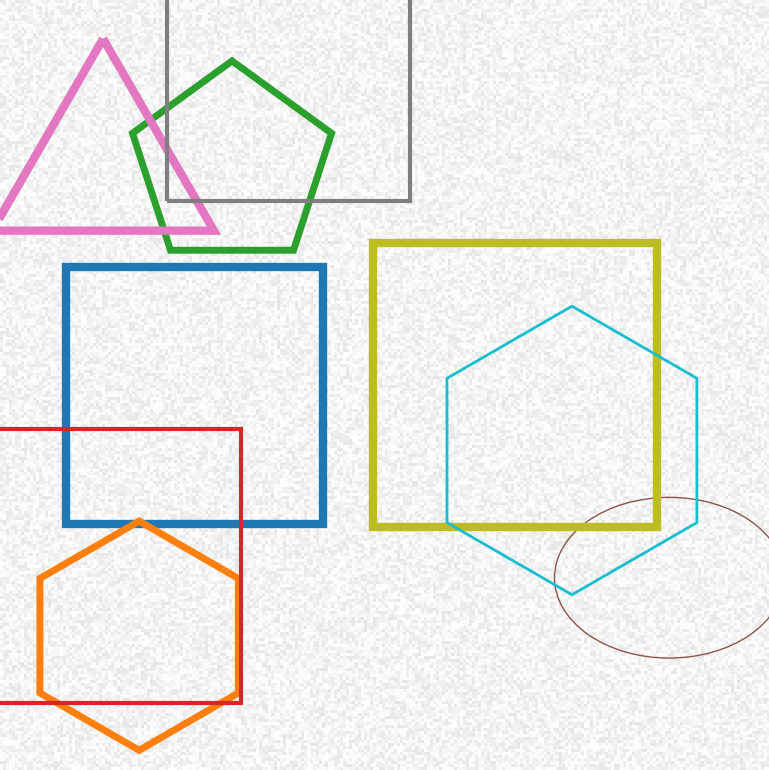[{"shape": "square", "thickness": 3, "radius": 0.83, "center": [0.253, 0.486]}, {"shape": "hexagon", "thickness": 2.5, "radius": 0.74, "center": [0.181, 0.174]}, {"shape": "pentagon", "thickness": 2.5, "radius": 0.68, "center": [0.301, 0.785]}, {"shape": "square", "thickness": 1.5, "radius": 0.89, "center": [0.135, 0.265]}, {"shape": "oval", "thickness": 0.5, "radius": 0.75, "center": [0.869, 0.25]}, {"shape": "triangle", "thickness": 3, "radius": 0.83, "center": [0.134, 0.784]}, {"shape": "square", "thickness": 1.5, "radius": 0.79, "center": [0.375, 0.897]}, {"shape": "square", "thickness": 3, "radius": 0.92, "center": [0.669, 0.5]}, {"shape": "hexagon", "thickness": 1, "radius": 0.94, "center": [0.743, 0.415]}]